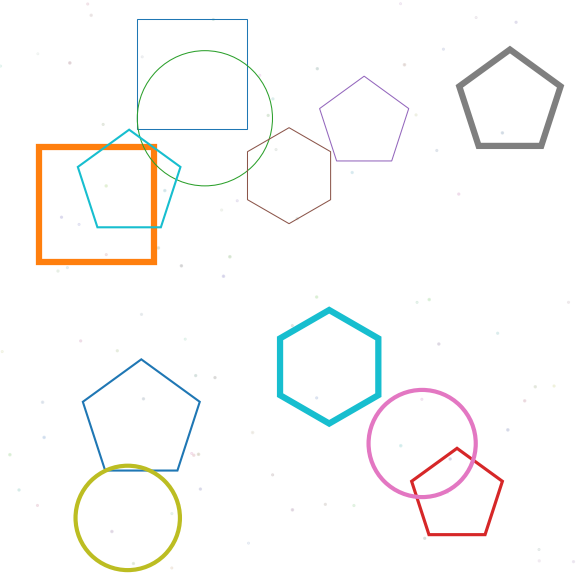[{"shape": "square", "thickness": 0.5, "radius": 0.48, "center": [0.332, 0.871]}, {"shape": "pentagon", "thickness": 1, "radius": 0.53, "center": [0.245, 0.27]}, {"shape": "square", "thickness": 3, "radius": 0.5, "center": [0.167, 0.645]}, {"shape": "circle", "thickness": 0.5, "radius": 0.59, "center": [0.355, 0.794]}, {"shape": "pentagon", "thickness": 1.5, "radius": 0.41, "center": [0.791, 0.14]}, {"shape": "pentagon", "thickness": 0.5, "radius": 0.41, "center": [0.631, 0.786]}, {"shape": "hexagon", "thickness": 0.5, "radius": 0.42, "center": [0.501, 0.695]}, {"shape": "circle", "thickness": 2, "radius": 0.46, "center": [0.731, 0.231]}, {"shape": "pentagon", "thickness": 3, "radius": 0.46, "center": [0.883, 0.821]}, {"shape": "circle", "thickness": 2, "radius": 0.45, "center": [0.221, 0.102]}, {"shape": "hexagon", "thickness": 3, "radius": 0.49, "center": [0.57, 0.364]}, {"shape": "pentagon", "thickness": 1, "radius": 0.47, "center": [0.224, 0.681]}]